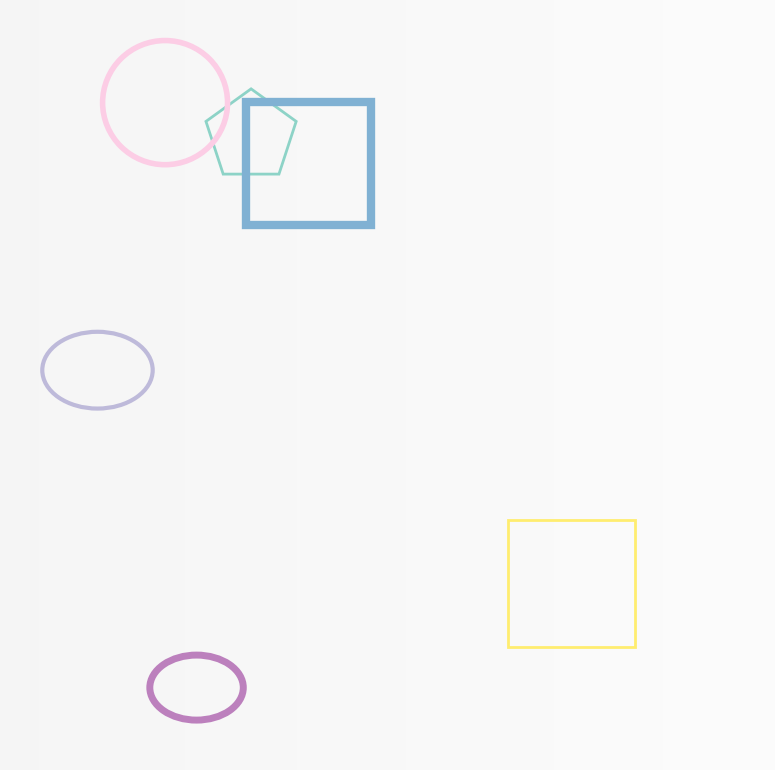[{"shape": "pentagon", "thickness": 1, "radius": 0.31, "center": [0.324, 0.823]}, {"shape": "oval", "thickness": 1.5, "radius": 0.36, "center": [0.126, 0.519]}, {"shape": "square", "thickness": 3, "radius": 0.4, "center": [0.398, 0.787]}, {"shape": "circle", "thickness": 2, "radius": 0.4, "center": [0.213, 0.867]}, {"shape": "oval", "thickness": 2.5, "radius": 0.3, "center": [0.254, 0.107]}, {"shape": "square", "thickness": 1, "radius": 0.41, "center": [0.737, 0.242]}]